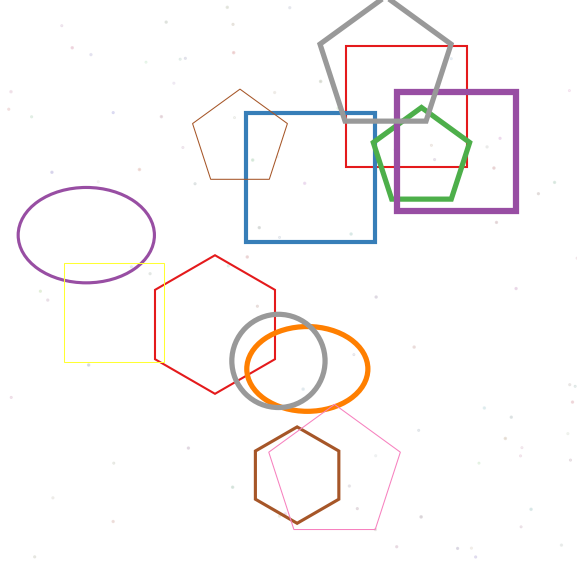[{"shape": "square", "thickness": 1, "radius": 0.52, "center": [0.704, 0.814]}, {"shape": "hexagon", "thickness": 1, "radius": 0.6, "center": [0.372, 0.437]}, {"shape": "square", "thickness": 2, "radius": 0.56, "center": [0.538, 0.692]}, {"shape": "pentagon", "thickness": 2.5, "radius": 0.44, "center": [0.73, 0.725]}, {"shape": "oval", "thickness": 1.5, "radius": 0.59, "center": [0.149, 0.592]}, {"shape": "square", "thickness": 3, "radius": 0.51, "center": [0.79, 0.736]}, {"shape": "oval", "thickness": 2.5, "radius": 0.52, "center": [0.532, 0.36]}, {"shape": "square", "thickness": 0.5, "radius": 0.43, "center": [0.198, 0.458]}, {"shape": "hexagon", "thickness": 1.5, "radius": 0.42, "center": [0.514, 0.176]}, {"shape": "pentagon", "thickness": 0.5, "radius": 0.43, "center": [0.416, 0.758]}, {"shape": "pentagon", "thickness": 0.5, "radius": 0.6, "center": [0.579, 0.179]}, {"shape": "circle", "thickness": 2.5, "radius": 0.4, "center": [0.482, 0.374]}, {"shape": "pentagon", "thickness": 2.5, "radius": 0.6, "center": [0.668, 0.886]}]